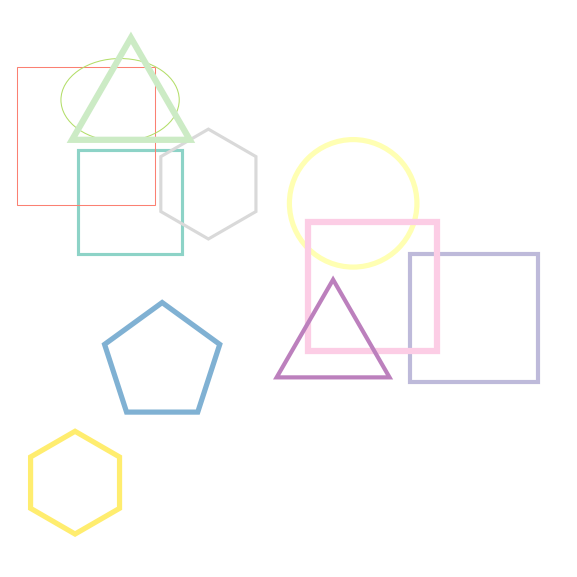[{"shape": "square", "thickness": 1.5, "radius": 0.45, "center": [0.225, 0.649]}, {"shape": "circle", "thickness": 2.5, "radius": 0.55, "center": [0.612, 0.647]}, {"shape": "square", "thickness": 2, "radius": 0.55, "center": [0.82, 0.449]}, {"shape": "square", "thickness": 0.5, "radius": 0.6, "center": [0.149, 0.763]}, {"shape": "pentagon", "thickness": 2.5, "radius": 0.52, "center": [0.281, 0.37]}, {"shape": "oval", "thickness": 0.5, "radius": 0.51, "center": [0.208, 0.826]}, {"shape": "square", "thickness": 3, "radius": 0.56, "center": [0.646, 0.503]}, {"shape": "hexagon", "thickness": 1.5, "radius": 0.48, "center": [0.361, 0.68]}, {"shape": "triangle", "thickness": 2, "radius": 0.56, "center": [0.577, 0.402]}, {"shape": "triangle", "thickness": 3, "radius": 0.59, "center": [0.227, 0.816]}, {"shape": "hexagon", "thickness": 2.5, "radius": 0.44, "center": [0.13, 0.163]}]